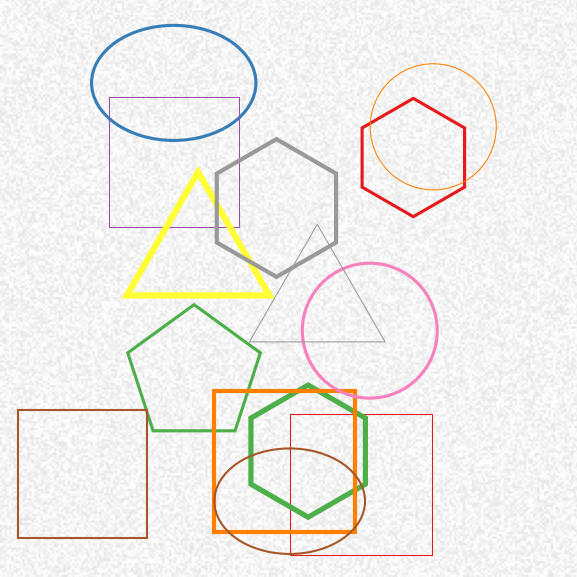[{"shape": "hexagon", "thickness": 1.5, "radius": 0.51, "center": [0.716, 0.726]}, {"shape": "square", "thickness": 0.5, "radius": 0.61, "center": [0.625, 0.16]}, {"shape": "oval", "thickness": 1.5, "radius": 0.71, "center": [0.301, 0.856]}, {"shape": "hexagon", "thickness": 2.5, "radius": 0.57, "center": [0.534, 0.218]}, {"shape": "pentagon", "thickness": 1.5, "radius": 0.6, "center": [0.336, 0.351]}, {"shape": "square", "thickness": 0.5, "radius": 0.56, "center": [0.302, 0.719]}, {"shape": "square", "thickness": 2, "radius": 0.61, "center": [0.493, 0.2]}, {"shape": "circle", "thickness": 0.5, "radius": 0.55, "center": [0.75, 0.78]}, {"shape": "triangle", "thickness": 3, "radius": 0.71, "center": [0.343, 0.559]}, {"shape": "oval", "thickness": 1, "radius": 0.65, "center": [0.502, 0.131]}, {"shape": "square", "thickness": 1, "radius": 0.56, "center": [0.143, 0.179]}, {"shape": "circle", "thickness": 1.5, "radius": 0.58, "center": [0.64, 0.427]}, {"shape": "hexagon", "thickness": 2, "radius": 0.6, "center": [0.479, 0.639]}, {"shape": "triangle", "thickness": 0.5, "radius": 0.68, "center": [0.549, 0.475]}]